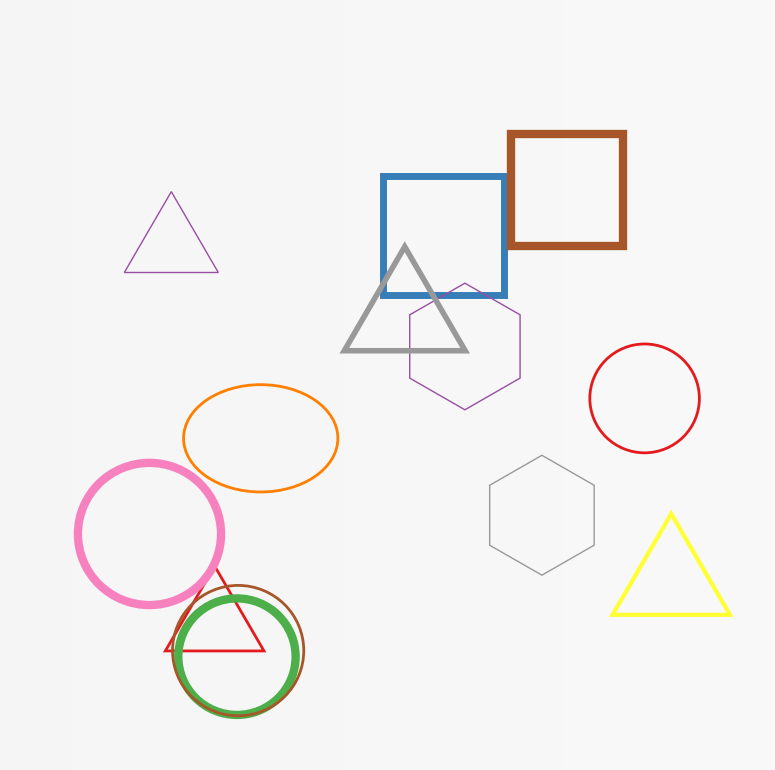[{"shape": "triangle", "thickness": 1, "radius": 0.37, "center": [0.277, 0.191]}, {"shape": "circle", "thickness": 1, "radius": 0.35, "center": [0.832, 0.483]}, {"shape": "square", "thickness": 2.5, "radius": 0.39, "center": [0.572, 0.694]}, {"shape": "circle", "thickness": 3, "radius": 0.38, "center": [0.306, 0.147]}, {"shape": "triangle", "thickness": 0.5, "radius": 0.35, "center": [0.221, 0.681]}, {"shape": "hexagon", "thickness": 0.5, "radius": 0.41, "center": [0.6, 0.55]}, {"shape": "oval", "thickness": 1, "radius": 0.5, "center": [0.336, 0.431]}, {"shape": "triangle", "thickness": 1.5, "radius": 0.44, "center": [0.866, 0.245]}, {"shape": "square", "thickness": 3, "radius": 0.36, "center": [0.732, 0.753]}, {"shape": "circle", "thickness": 1, "radius": 0.42, "center": [0.307, 0.155]}, {"shape": "circle", "thickness": 3, "radius": 0.46, "center": [0.193, 0.307]}, {"shape": "triangle", "thickness": 2, "radius": 0.45, "center": [0.522, 0.59]}, {"shape": "hexagon", "thickness": 0.5, "radius": 0.39, "center": [0.699, 0.331]}]